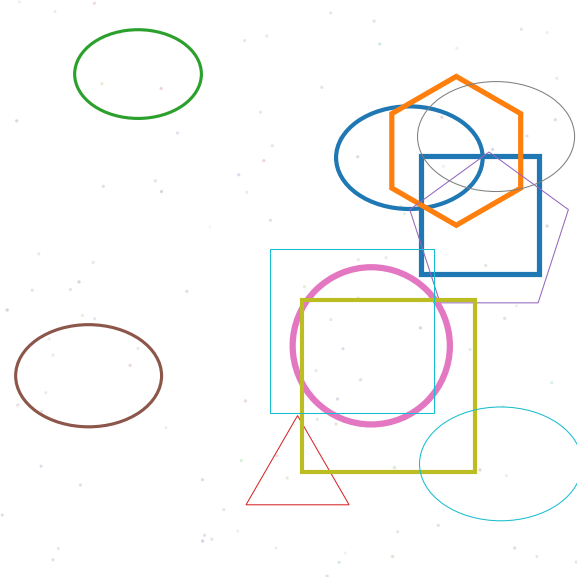[{"shape": "oval", "thickness": 2, "radius": 0.63, "center": [0.709, 0.726]}, {"shape": "square", "thickness": 2.5, "radius": 0.51, "center": [0.831, 0.627]}, {"shape": "hexagon", "thickness": 2.5, "radius": 0.64, "center": [0.79, 0.738]}, {"shape": "oval", "thickness": 1.5, "radius": 0.55, "center": [0.239, 0.871]}, {"shape": "triangle", "thickness": 0.5, "radius": 0.51, "center": [0.515, 0.177]}, {"shape": "pentagon", "thickness": 0.5, "radius": 0.72, "center": [0.847, 0.592]}, {"shape": "oval", "thickness": 1.5, "radius": 0.63, "center": [0.153, 0.348]}, {"shape": "circle", "thickness": 3, "radius": 0.68, "center": [0.643, 0.4]}, {"shape": "oval", "thickness": 0.5, "radius": 0.68, "center": [0.859, 0.763]}, {"shape": "square", "thickness": 2, "radius": 0.75, "center": [0.673, 0.331]}, {"shape": "square", "thickness": 0.5, "radius": 0.71, "center": [0.61, 0.427]}, {"shape": "oval", "thickness": 0.5, "radius": 0.7, "center": [0.867, 0.196]}]